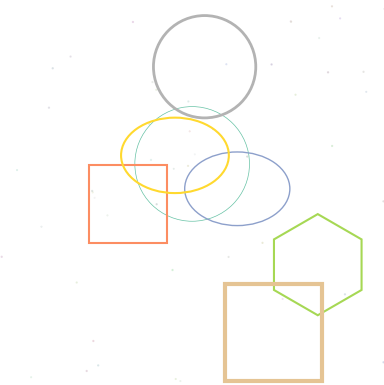[{"shape": "circle", "thickness": 0.5, "radius": 0.74, "center": [0.499, 0.574]}, {"shape": "square", "thickness": 1.5, "radius": 0.5, "center": [0.333, 0.47]}, {"shape": "oval", "thickness": 1, "radius": 0.68, "center": [0.616, 0.51]}, {"shape": "hexagon", "thickness": 1.5, "radius": 0.66, "center": [0.825, 0.313]}, {"shape": "oval", "thickness": 1.5, "radius": 0.7, "center": [0.454, 0.596]}, {"shape": "square", "thickness": 3, "radius": 0.63, "center": [0.711, 0.136]}, {"shape": "circle", "thickness": 2, "radius": 0.66, "center": [0.531, 0.827]}]